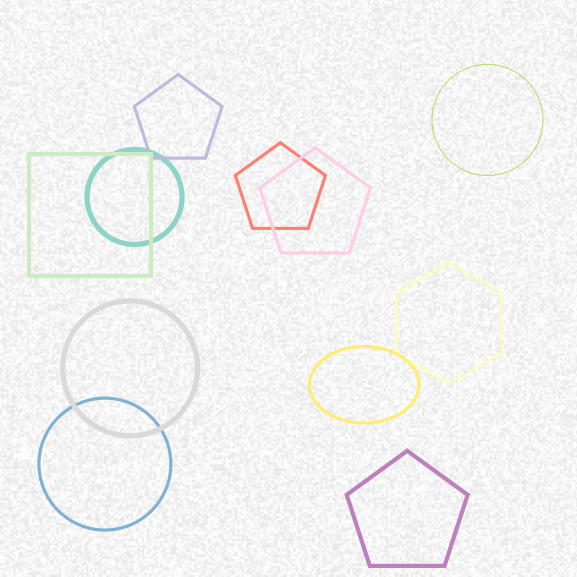[{"shape": "circle", "thickness": 2.5, "radius": 0.41, "center": [0.233, 0.658]}, {"shape": "hexagon", "thickness": 1, "radius": 0.53, "center": [0.777, 0.44]}, {"shape": "pentagon", "thickness": 1.5, "radius": 0.4, "center": [0.309, 0.79]}, {"shape": "pentagon", "thickness": 1.5, "radius": 0.41, "center": [0.486, 0.67]}, {"shape": "circle", "thickness": 1.5, "radius": 0.57, "center": [0.182, 0.196]}, {"shape": "circle", "thickness": 0.5, "radius": 0.48, "center": [0.844, 0.791]}, {"shape": "pentagon", "thickness": 1.5, "radius": 0.5, "center": [0.546, 0.643]}, {"shape": "circle", "thickness": 2.5, "radius": 0.58, "center": [0.225, 0.361]}, {"shape": "pentagon", "thickness": 2, "radius": 0.55, "center": [0.705, 0.108]}, {"shape": "square", "thickness": 2, "radius": 0.53, "center": [0.156, 0.627]}, {"shape": "oval", "thickness": 1.5, "radius": 0.47, "center": [0.631, 0.333]}]